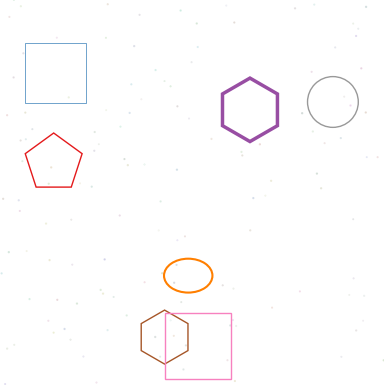[{"shape": "pentagon", "thickness": 1, "radius": 0.39, "center": [0.139, 0.577]}, {"shape": "square", "thickness": 0.5, "radius": 0.39, "center": [0.144, 0.811]}, {"shape": "hexagon", "thickness": 2.5, "radius": 0.41, "center": [0.649, 0.715]}, {"shape": "oval", "thickness": 1.5, "radius": 0.31, "center": [0.489, 0.284]}, {"shape": "hexagon", "thickness": 1, "radius": 0.35, "center": [0.428, 0.124]}, {"shape": "square", "thickness": 1, "radius": 0.43, "center": [0.514, 0.102]}, {"shape": "circle", "thickness": 1, "radius": 0.33, "center": [0.865, 0.735]}]